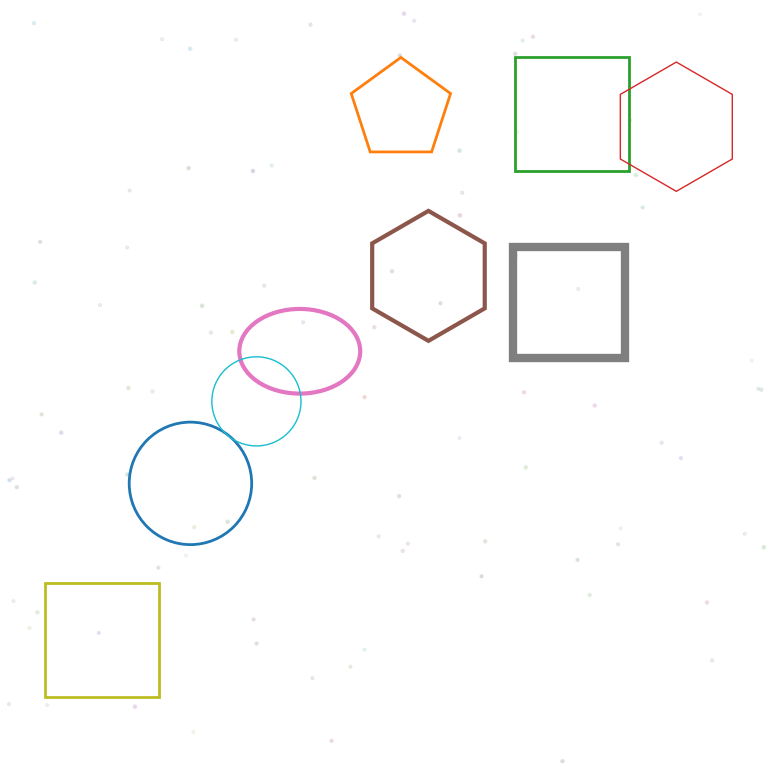[{"shape": "circle", "thickness": 1, "radius": 0.4, "center": [0.247, 0.372]}, {"shape": "pentagon", "thickness": 1, "radius": 0.34, "center": [0.521, 0.858]}, {"shape": "square", "thickness": 1, "radius": 0.37, "center": [0.743, 0.852]}, {"shape": "hexagon", "thickness": 0.5, "radius": 0.42, "center": [0.878, 0.835]}, {"shape": "hexagon", "thickness": 1.5, "radius": 0.42, "center": [0.556, 0.642]}, {"shape": "oval", "thickness": 1.5, "radius": 0.39, "center": [0.389, 0.544]}, {"shape": "square", "thickness": 3, "radius": 0.36, "center": [0.739, 0.607]}, {"shape": "square", "thickness": 1, "radius": 0.37, "center": [0.133, 0.169]}, {"shape": "circle", "thickness": 0.5, "radius": 0.29, "center": [0.333, 0.479]}]